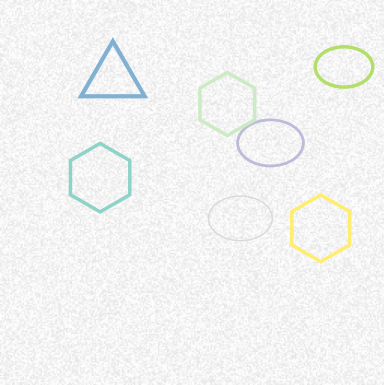[{"shape": "hexagon", "thickness": 2.5, "radius": 0.44, "center": [0.26, 0.539]}, {"shape": "oval", "thickness": 2, "radius": 0.43, "center": [0.703, 0.629]}, {"shape": "triangle", "thickness": 3, "radius": 0.48, "center": [0.293, 0.798]}, {"shape": "oval", "thickness": 2.5, "radius": 0.37, "center": [0.893, 0.826]}, {"shape": "oval", "thickness": 1, "radius": 0.41, "center": [0.624, 0.433]}, {"shape": "hexagon", "thickness": 2.5, "radius": 0.41, "center": [0.59, 0.73]}, {"shape": "hexagon", "thickness": 2.5, "radius": 0.43, "center": [0.833, 0.407]}]